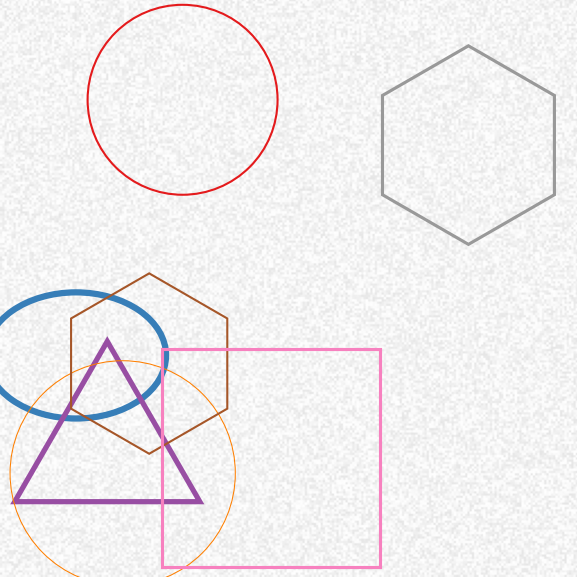[{"shape": "circle", "thickness": 1, "radius": 0.82, "center": [0.316, 0.826]}, {"shape": "oval", "thickness": 3, "radius": 0.78, "center": [0.132, 0.384]}, {"shape": "triangle", "thickness": 2.5, "radius": 0.93, "center": [0.186, 0.223]}, {"shape": "circle", "thickness": 0.5, "radius": 0.98, "center": [0.212, 0.179]}, {"shape": "hexagon", "thickness": 1, "radius": 0.78, "center": [0.258, 0.37]}, {"shape": "square", "thickness": 1.5, "radius": 0.94, "center": [0.469, 0.206]}, {"shape": "hexagon", "thickness": 1.5, "radius": 0.86, "center": [0.811, 0.748]}]